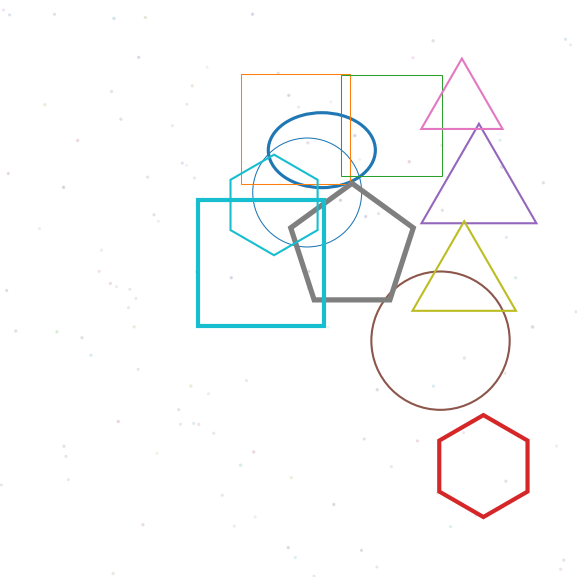[{"shape": "oval", "thickness": 1.5, "radius": 0.46, "center": [0.557, 0.739]}, {"shape": "circle", "thickness": 0.5, "radius": 0.47, "center": [0.532, 0.666]}, {"shape": "square", "thickness": 0.5, "radius": 0.47, "center": [0.511, 0.776]}, {"shape": "square", "thickness": 0.5, "radius": 0.43, "center": [0.678, 0.782]}, {"shape": "hexagon", "thickness": 2, "radius": 0.44, "center": [0.837, 0.192]}, {"shape": "triangle", "thickness": 1, "radius": 0.57, "center": [0.829, 0.67]}, {"shape": "circle", "thickness": 1, "radius": 0.6, "center": [0.763, 0.409]}, {"shape": "triangle", "thickness": 1, "radius": 0.41, "center": [0.8, 0.816]}, {"shape": "pentagon", "thickness": 2.5, "radius": 0.56, "center": [0.61, 0.57]}, {"shape": "triangle", "thickness": 1, "radius": 0.52, "center": [0.804, 0.513]}, {"shape": "hexagon", "thickness": 1, "radius": 0.44, "center": [0.475, 0.644]}, {"shape": "square", "thickness": 2, "radius": 0.54, "center": [0.452, 0.544]}]